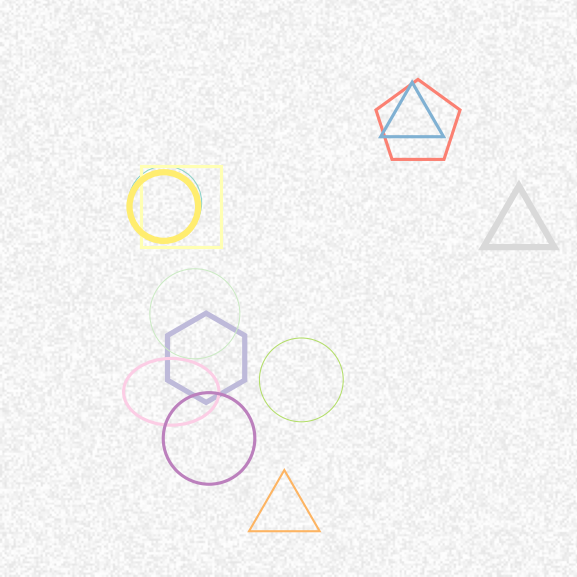[{"shape": "circle", "thickness": 0.5, "radius": 0.32, "center": [0.286, 0.648]}, {"shape": "square", "thickness": 1.5, "radius": 0.35, "center": [0.314, 0.642]}, {"shape": "hexagon", "thickness": 2.5, "radius": 0.39, "center": [0.357, 0.38]}, {"shape": "pentagon", "thickness": 1.5, "radius": 0.38, "center": [0.724, 0.785]}, {"shape": "triangle", "thickness": 1.5, "radius": 0.31, "center": [0.714, 0.794]}, {"shape": "triangle", "thickness": 1, "radius": 0.35, "center": [0.492, 0.115]}, {"shape": "circle", "thickness": 0.5, "radius": 0.36, "center": [0.522, 0.341]}, {"shape": "oval", "thickness": 1.5, "radius": 0.41, "center": [0.297, 0.321]}, {"shape": "triangle", "thickness": 3, "radius": 0.35, "center": [0.899, 0.607]}, {"shape": "circle", "thickness": 1.5, "radius": 0.4, "center": [0.362, 0.24]}, {"shape": "circle", "thickness": 0.5, "radius": 0.39, "center": [0.337, 0.456]}, {"shape": "circle", "thickness": 3, "radius": 0.3, "center": [0.284, 0.641]}]